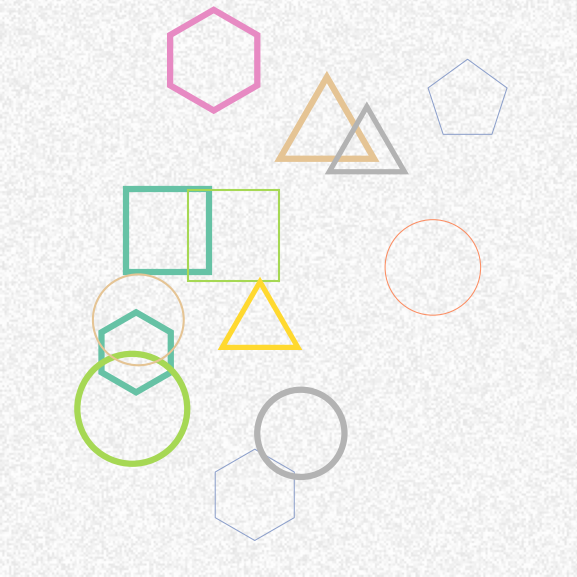[{"shape": "hexagon", "thickness": 3, "radius": 0.35, "center": [0.236, 0.389]}, {"shape": "square", "thickness": 3, "radius": 0.36, "center": [0.29, 0.6]}, {"shape": "circle", "thickness": 0.5, "radius": 0.41, "center": [0.75, 0.536]}, {"shape": "pentagon", "thickness": 0.5, "radius": 0.36, "center": [0.81, 0.825]}, {"shape": "hexagon", "thickness": 0.5, "radius": 0.4, "center": [0.441, 0.142]}, {"shape": "hexagon", "thickness": 3, "radius": 0.44, "center": [0.37, 0.895]}, {"shape": "square", "thickness": 1, "radius": 0.39, "center": [0.404, 0.592]}, {"shape": "circle", "thickness": 3, "radius": 0.48, "center": [0.229, 0.291]}, {"shape": "triangle", "thickness": 2.5, "radius": 0.38, "center": [0.45, 0.435]}, {"shape": "circle", "thickness": 1, "radius": 0.39, "center": [0.239, 0.445]}, {"shape": "triangle", "thickness": 3, "radius": 0.47, "center": [0.566, 0.771]}, {"shape": "triangle", "thickness": 2.5, "radius": 0.38, "center": [0.635, 0.739]}, {"shape": "circle", "thickness": 3, "radius": 0.38, "center": [0.521, 0.249]}]